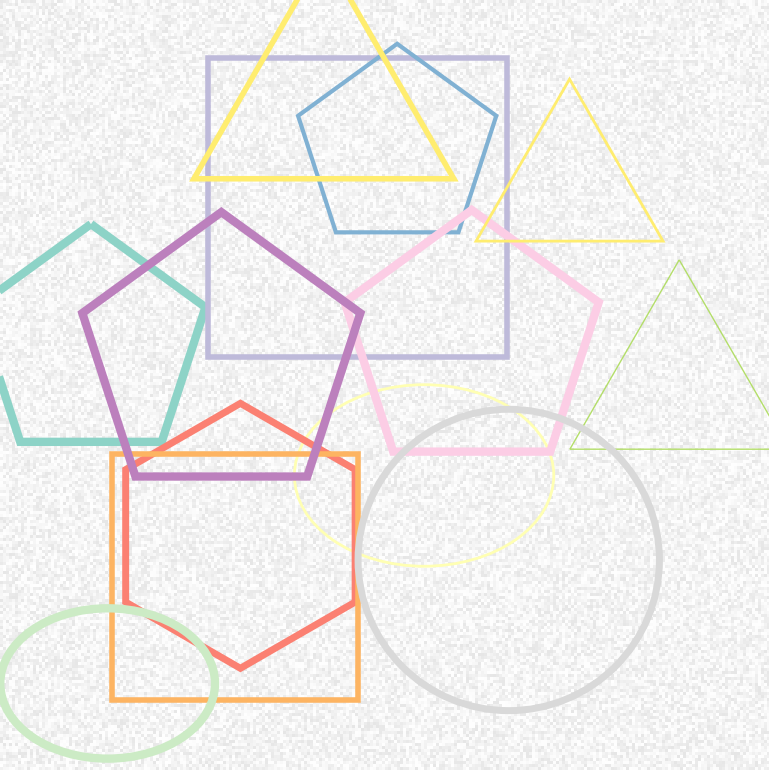[{"shape": "pentagon", "thickness": 3, "radius": 0.78, "center": [0.118, 0.553]}, {"shape": "oval", "thickness": 1, "radius": 0.84, "center": [0.551, 0.382]}, {"shape": "square", "thickness": 2, "radius": 0.97, "center": [0.465, 0.73]}, {"shape": "hexagon", "thickness": 2.5, "radius": 0.86, "center": [0.312, 0.304]}, {"shape": "pentagon", "thickness": 1.5, "radius": 0.68, "center": [0.516, 0.808]}, {"shape": "square", "thickness": 2, "radius": 0.8, "center": [0.305, 0.251]}, {"shape": "triangle", "thickness": 0.5, "radius": 0.82, "center": [0.882, 0.499]}, {"shape": "pentagon", "thickness": 3, "radius": 0.87, "center": [0.613, 0.554]}, {"shape": "circle", "thickness": 2.5, "radius": 0.98, "center": [0.661, 0.273]}, {"shape": "pentagon", "thickness": 3, "radius": 0.95, "center": [0.287, 0.535]}, {"shape": "oval", "thickness": 3, "radius": 0.7, "center": [0.14, 0.112]}, {"shape": "triangle", "thickness": 1, "radius": 0.7, "center": [0.74, 0.757]}, {"shape": "triangle", "thickness": 2, "radius": 0.97, "center": [0.421, 0.865]}]